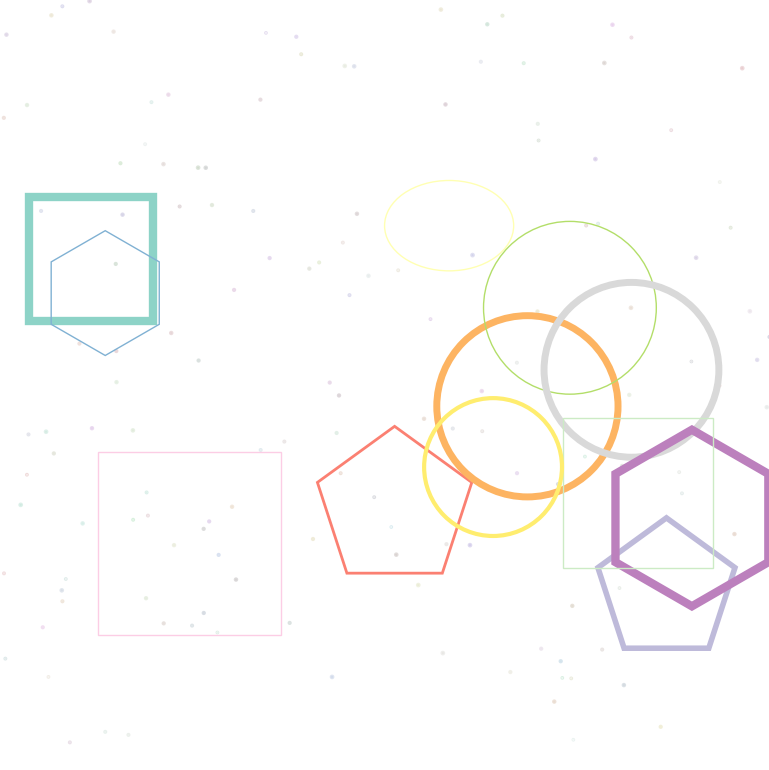[{"shape": "square", "thickness": 3, "radius": 0.4, "center": [0.118, 0.663]}, {"shape": "oval", "thickness": 0.5, "radius": 0.42, "center": [0.583, 0.707]}, {"shape": "pentagon", "thickness": 2, "radius": 0.47, "center": [0.866, 0.234]}, {"shape": "pentagon", "thickness": 1, "radius": 0.53, "center": [0.512, 0.341]}, {"shape": "hexagon", "thickness": 0.5, "radius": 0.41, "center": [0.137, 0.619]}, {"shape": "circle", "thickness": 2.5, "radius": 0.59, "center": [0.685, 0.472]}, {"shape": "circle", "thickness": 0.5, "radius": 0.56, "center": [0.74, 0.6]}, {"shape": "square", "thickness": 0.5, "radius": 0.6, "center": [0.246, 0.294]}, {"shape": "circle", "thickness": 2.5, "radius": 0.57, "center": [0.82, 0.52]}, {"shape": "hexagon", "thickness": 3, "radius": 0.57, "center": [0.899, 0.327]}, {"shape": "square", "thickness": 0.5, "radius": 0.49, "center": [0.828, 0.36]}, {"shape": "circle", "thickness": 1.5, "radius": 0.45, "center": [0.64, 0.393]}]